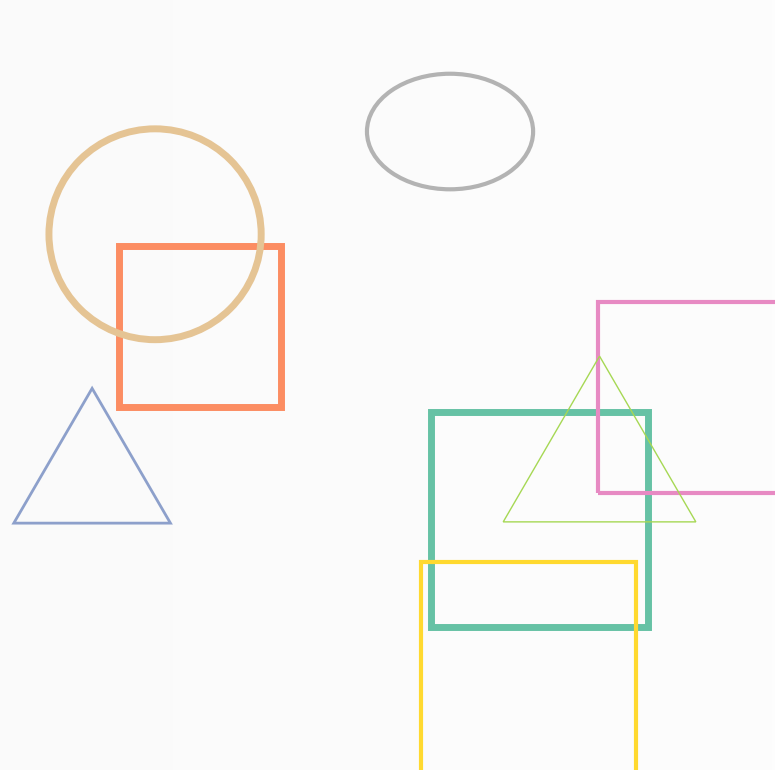[{"shape": "square", "thickness": 2.5, "radius": 0.7, "center": [0.696, 0.325]}, {"shape": "square", "thickness": 2.5, "radius": 0.52, "center": [0.258, 0.576]}, {"shape": "triangle", "thickness": 1, "radius": 0.58, "center": [0.119, 0.379]}, {"shape": "square", "thickness": 1.5, "radius": 0.62, "center": [0.895, 0.484]}, {"shape": "triangle", "thickness": 0.5, "radius": 0.72, "center": [0.774, 0.394]}, {"shape": "square", "thickness": 1.5, "radius": 0.69, "center": [0.682, 0.132]}, {"shape": "circle", "thickness": 2.5, "radius": 0.68, "center": [0.2, 0.696]}, {"shape": "oval", "thickness": 1.5, "radius": 0.54, "center": [0.581, 0.829]}]